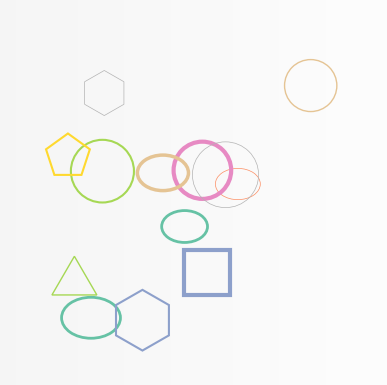[{"shape": "oval", "thickness": 2, "radius": 0.3, "center": [0.476, 0.412]}, {"shape": "oval", "thickness": 2, "radius": 0.38, "center": [0.235, 0.175]}, {"shape": "oval", "thickness": 0.5, "radius": 0.29, "center": [0.614, 0.522]}, {"shape": "hexagon", "thickness": 1.5, "radius": 0.39, "center": [0.368, 0.168]}, {"shape": "square", "thickness": 3, "radius": 0.29, "center": [0.534, 0.293]}, {"shape": "circle", "thickness": 3, "radius": 0.37, "center": [0.522, 0.558]}, {"shape": "triangle", "thickness": 1, "radius": 0.33, "center": [0.192, 0.267]}, {"shape": "circle", "thickness": 1.5, "radius": 0.41, "center": [0.264, 0.555]}, {"shape": "pentagon", "thickness": 1.5, "radius": 0.3, "center": [0.175, 0.594]}, {"shape": "circle", "thickness": 1, "radius": 0.34, "center": [0.802, 0.778]}, {"shape": "oval", "thickness": 2.5, "radius": 0.33, "center": [0.42, 0.551]}, {"shape": "hexagon", "thickness": 0.5, "radius": 0.29, "center": [0.269, 0.758]}, {"shape": "circle", "thickness": 0.5, "radius": 0.43, "center": [0.582, 0.546]}]